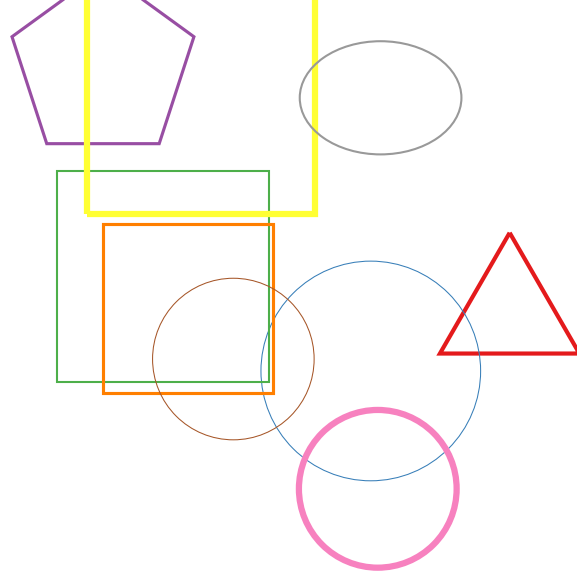[{"shape": "triangle", "thickness": 2, "radius": 0.7, "center": [0.883, 0.457]}, {"shape": "circle", "thickness": 0.5, "radius": 0.95, "center": [0.642, 0.357]}, {"shape": "square", "thickness": 1, "radius": 0.91, "center": [0.282, 0.52]}, {"shape": "pentagon", "thickness": 1.5, "radius": 0.83, "center": [0.178, 0.884]}, {"shape": "square", "thickness": 1.5, "radius": 0.73, "center": [0.326, 0.465]}, {"shape": "square", "thickness": 3, "radius": 0.98, "center": [0.348, 0.825]}, {"shape": "circle", "thickness": 0.5, "radius": 0.7, "center": [0.404, 0.377]}, {"shape": "circle", "thickness": 3, "radius": 0.68, "center": [0.654, 0.153]}, {"shape": "oval", "thickness": 1, "radius": 0.7, "center": [0.659, 0.83]}]